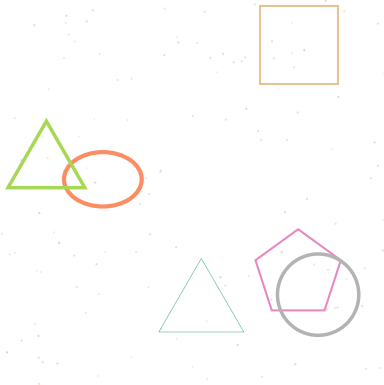[{"shape": "triangle", "thickness": 0.5, "radius": 0.64, "center": [0.523, 0.201]}, {"shape": "oval", "thickness": 3, "radius": 0.5, "center": [0.267, 0.534]}, {"shape": "pentagon", "thickness": 1.5, "radius": 0.58, "center": [0.774, 0.288]}, {"shape": "triangle", "thickness": 2.5, "radius": 0.58, "center": [0.12, 0.57]}, {"shape": "square", "thickness": 1.5, "radius": 0.5, "center": [0.776, 0.884]}, {"shape": "circle", "thickness": 2.5, "radius": 0.53, "center": [0.826, 0.235]}]